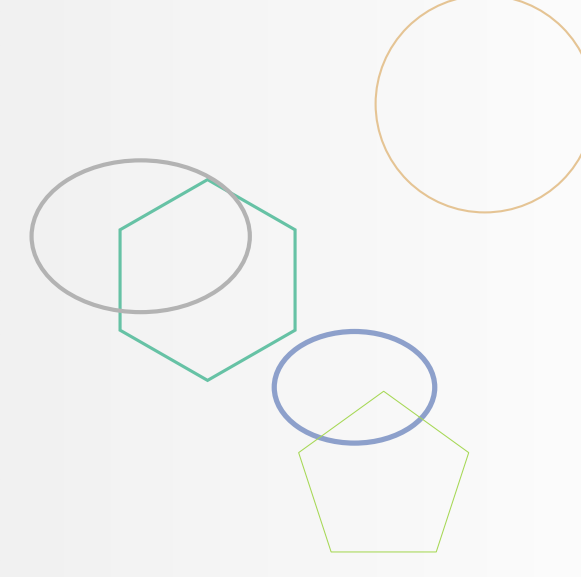[{"shape": "hexagon", "thickness": 1.5, "radius": 0.87, "center": [0.357, 0.514]}, {"shape": "oval", "thickness": 2.5, "radius": 0.69, "center": [0.61, 0.328]}, {"shape": "pentagon", "thickness": 0.5, "radius": 0.77, "center": [0.66, 0.168]}, {"shape": "circle", "thickness": 1, "radius": 0.94, "center": [0.834, 0.819]}, {"shape": "oval", "thickness": 2, "radius": 0.94, "center": [0.242, 0.59]}]